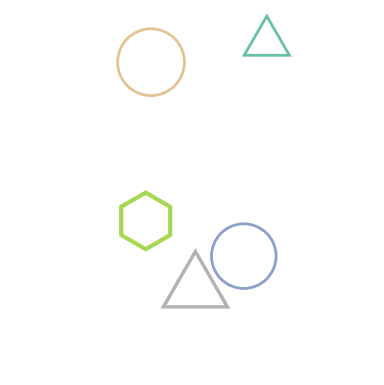[{"shape": "triangle", "thickness": 2, "radius": 0.34, "center": [0.693, 0.89]}, {"shape": "circle", "thickness": 2, "radius": 0.42, "center": [0.633, 0.335]}, {"shape": "hexagon", "thickness": 3, "radius": 0.37, "center": [0.378, 0.426]}, {"shape": "circle", "thickness": 2, "radius": 0.43, "center": [0.392, 0.839]}, {"shape": "triangle", "thickness": 2.5, "radius": 0.48, "center": [0.508, 0.251]}]